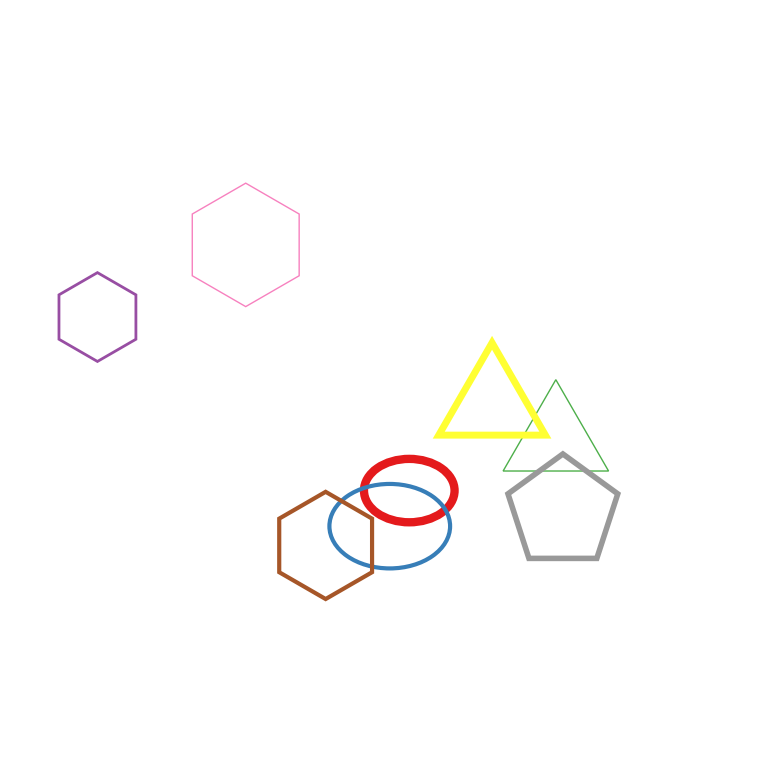[{"shape": "oval", "thickness": 3, "radius": 0.29, "center": [0.532, 0.363]}, {"shape": "oval", "thickness": 1.5, "radius": 0.39, "center": [0.506, 0.317]}, {"shape": "triangle", "thickness": 0.5, "radius": 0.4, "center": [0.722, 0.428]}, {"shape": "hexagon", "thickness": 1, "radius": 0.29, "center": [0.127, 0.588]}, {"shape": "triangle", "thickness": 2.5, "radius": 0.4, "center": [0.639, 0.475]}, {"shape": "hexagon", "thickness": 1.5, "radius": 0.35, "center": [0.423, 0.292]}, {"shape": "hexagon", "thickness": 0.5, "radius": 0.4, "center": [0.319, 0.682]}, {"shape": "pentagon", "thickness": 2, "radius": 0.37, "center": [0.731, 0.335]}]